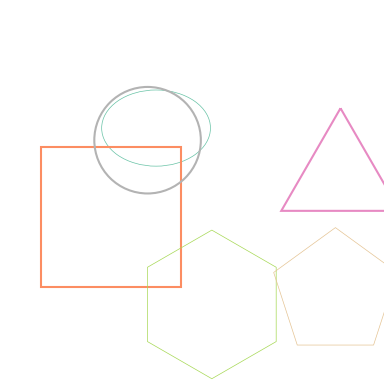[{"shape": "oval", "thickness": 0.5, "radius": 0.71, "center": [0.405, 0.667]}, {"shape": "square", "thickness": 1.5, "radius": 0.91, "center": [0.288, 0.436]}, {"shape": "triangle", "thickness": 1.5, "radius": 0.89, "center": [0.884, 0.541]}, {"shape": "hexagon", "thickness": 0.5, "radius": 0.97, "center": [0.55, 0.209]}, {"shape": "pentagon", "thickness": 0.5, "radius": 0.84, "center": [0.871, 0.24]}, {"shape": "circle", "thickness": 1.5, "radius": 0.69, "center": [0.383, 0.636]}]